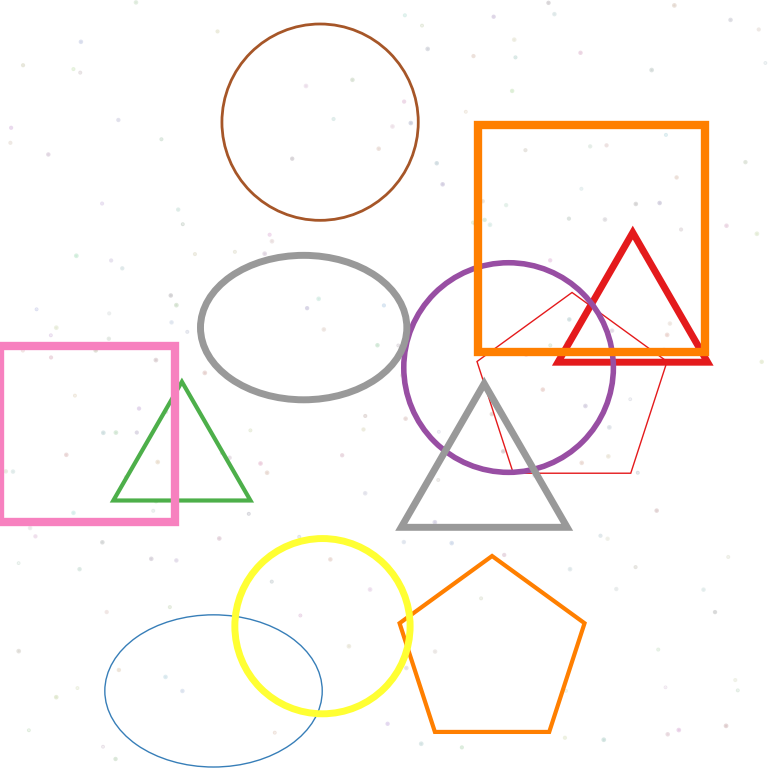[{"shape": "pentagon", "thickness": 0.5, "radius": 0.65, "center": [0.743, 0.49]}, {"shape": "triangle", "thickness": 2.5, "radius": 0.56, "center": [0.822, 0.586]}, {"shape": "oval", "thickness": 0.5, "radius": 0.71, "center": [0.277, 0.103]}, {"shape": "triangle", "thickness": 1.5, "radius": 0.51, "center": [0.236, 0.401]}, {"shape": "circle", "thickness": 2, "radius": 0.68, "center": [0.66, 0.523]}, {"shape": "pentagon", "thickness": 1.5, "radius": 0.63, "center": [0.639, 0.152]}, {"shape": "square", "thickness": 3, "radius": 0.74, "center": [0.768, 0.69]}, {"shape": "circle", "thickness": 2.5, "radius": 0.57, "center": [0.419, 0.187]}, {"shape": "circle", "thickness": 1, "radius": 0.64, "center": [0.416, 0.841]}, {"shape": "square", "thickness": 3, "radius": 0.57, "center": [0.114, 0.437]}, {"shape": "oval", "thickness": 2.5, "radius": 0.67, "center": [0.394, 0.575]}, {"shape": "triangle", "thickness": 2.5, "radius": 0.62, "center": [0.629, 0.377]}]